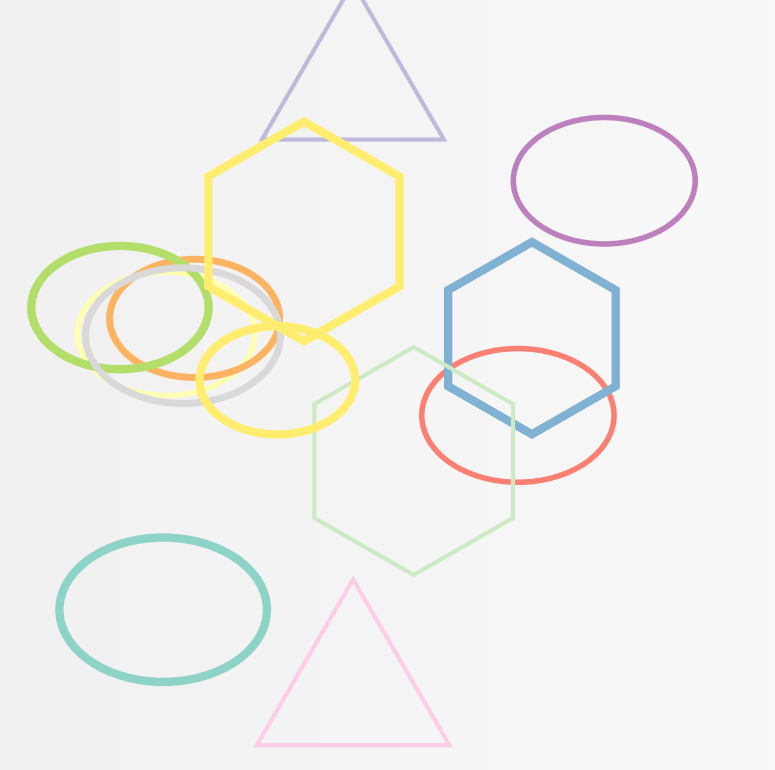[{"shape": "oval", "thickness": 3, "radius": 0.67, "center": [0.211, 0.208]}, {"shape": "oval", "thickness": 2, "radius": 0.57, "center": [0.214, 0.566]}, {"shape": "triangle", "thickness": 1.5, "radius": 0.68, "center": [0.455, 0.887]}, {"shape": "oval", "thickness": 2, "radius": 0.62, "center": [0.668, 0.461]}, {"shape": "hexagon", "thickness": 3, "radius": 0.62, "center": [0.686, 0.561]}, {"shape": "oval", "thickness": 2.5, "radius": 0.55, "center": [0.251, 0.586]}, {"shape": "oval", "thickness": 3, "radius": 0.57, "center": [0.155, 0.601]}, {"shape": "triangle", "thickness": 1.5, "radius": 0.72, "center": [0.456, 0.104]}, {"shape": "oval", "thickness": 2.5, "radius": 0.63, "center": [0.236, 0.564]}, {"shape": "oval", "thickness": 2, "radius": 0.59, "center": [0.78, 0.765]}, {"shape": "hexagon", "thickness": 1.5, "radius": 0.74, "center": [0.534, 0.401]}, {"shape": "hexagon", "thickness": 3, "radius": 0.71, "center": [0.392, 0.699]}, {"shape": "oval", "thickness": 3, "radius": 0.5, "center": [0.358, 0.506]}]